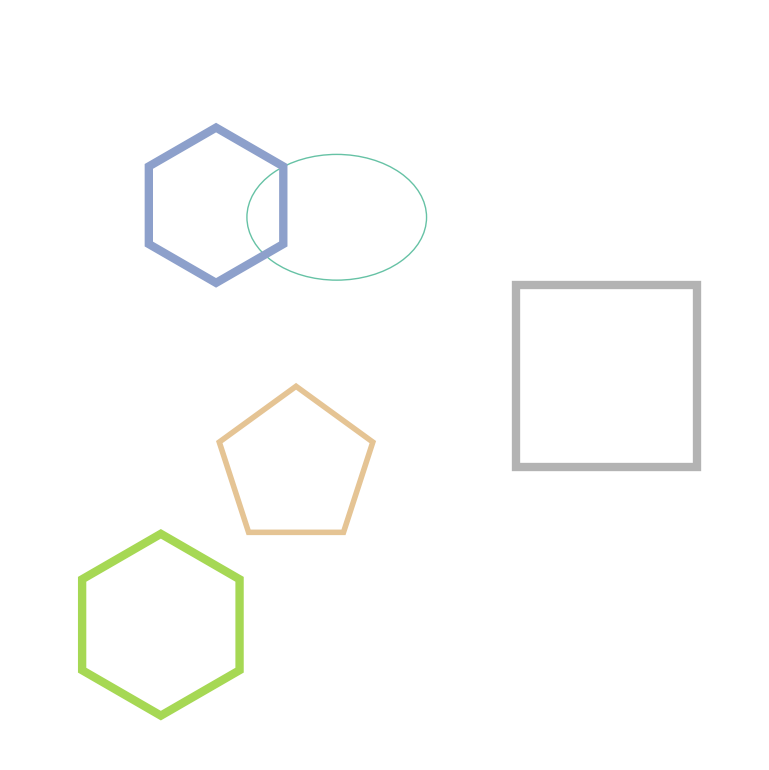[{"shape": "oval", "thickness": 0.5, "radius": 0.58, "center": [0.437, 0.718]}, {"shape": "hexagon", "thickness": 3, "radius": 0.5, "center": [0.281, 0.733]}, {"shape": "hexagon", "thickness": 3, "radius": 0.59, "center": [0.209, 0.189]}, {"shape": "pentagon", "thickness": 2, "radius": 0.52, "center": [0.384, 0.393]}, {"shape": "square", "thickness": 3, "radius": 0.59, "center": [0.788, 0.512]}]